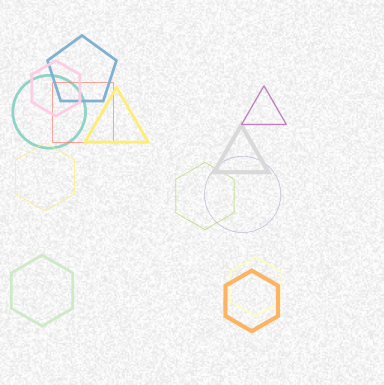[{"shape": "circle", "thickness": 2, "radius": 0.47, "center": [0.128, 0.71]}, {"shape": "hexagon", "thickness": 1, "radius": 0.39, "center": [0.664, 0.256]}, {"shape": "circle", "thickness": 0.5, "radius": 0.5, "center": [0.63, 0.495]}, {"shape": "square", "thickness": 0.5, "radius": 0.39, "center": [0.215, 0.709]}, {"shape": "pentagon", "thickness": 2, "radius": 0.47, "center": [0.213, 0.814]}, {"shape": "hexagon", "thickness": 3, "radius": 0.39, "center": [0.654, 0.218]}, {"shape": "hexagon", "thickness": 0.5, "radius": 0.44, "center": [0.532, 0.491]}, {"shape": "hexagon", "thickness": 2, "radius": 0.36, "center": [0.145, 0.771]}, {"shape": "triangle", "thickness": 3, "radius": 0.41, "center": [0.627, 0.594]}, {"shape": "triangle", "thickness": 1, "radius": 0.34, "center": [0.686, 0.71]}, {"shape": "hexagon", "thickness": 2, "radius": 0.46, "center": [0.109, 0.245]}, {"shape": "triangle", "thickness": 2, "radius": 0.47, "center": [0.303, 0.678]}, {"shape": "hexagon", "thickness": 0.5, "radius": 0.44, "center": [0.117, 0.54]}]